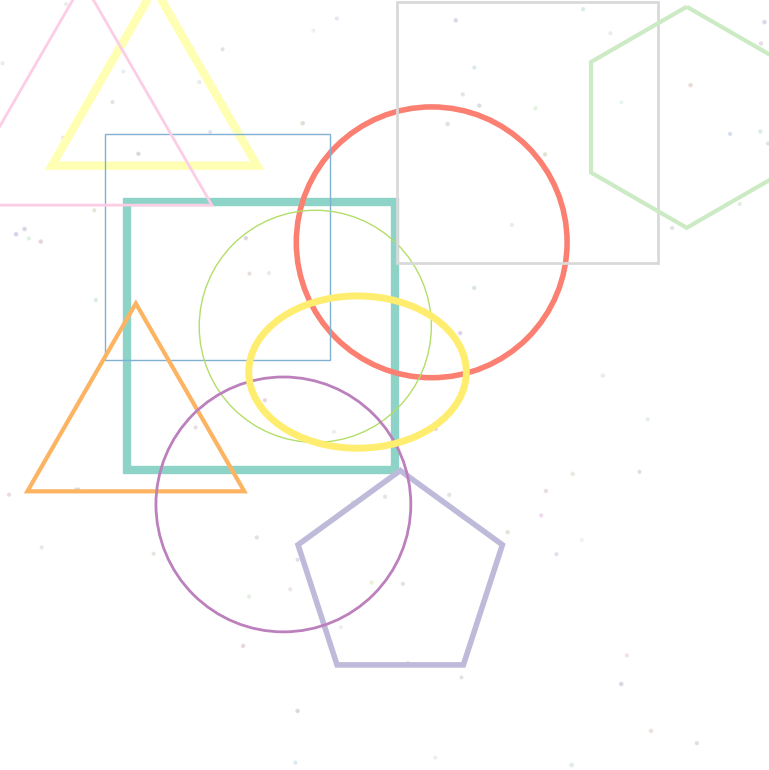[{"shape": "square", "thickness": 3, "radius": 0.87, "center": [0.339, 0.564]}, {"shape": "triangle", "thickness": 3, "radius": 0.77, "center": [0.201, 0.862]}, {"shape": "pentagon", "thickness": 2, "radius": 0.7, "center": [0.52, 0.249]}, {"shape": "circle", "thickness": 2, "radius": 0.88, "center": [0.561, 0.685]}, {"shape": "square", "thickness": 0.5, "radius": 0.73, "center": [0.282, 0.679]}, {"shape": "triangle", "thickness": 1.5, "radius": 0.81, "center": [0.176, 0.443]}, {"shape": "circle", "thickness": 0.5, "radius": 0.75, "center": [0.409, 0.576]}, {"shape": "triangle", "thickness": 1, "radius": 0.97, "center": [0.108, 0.83]}, {"shape": "square", "thickness": 1, "radius": 0.85, "center": [0.686, 0.828]}, {"shape": "circle", "thickness": 1, "radius": 0.83, "center": [0.368, 0.345]}, {"shape": "hexagon", "thickness": 1.5, "radius": 0.72, "center": [0.892, 0.848]}, {"shape": "oval", "thickness": 2.5, "radius": 0.71, "center": [0.464, 0.517]}]